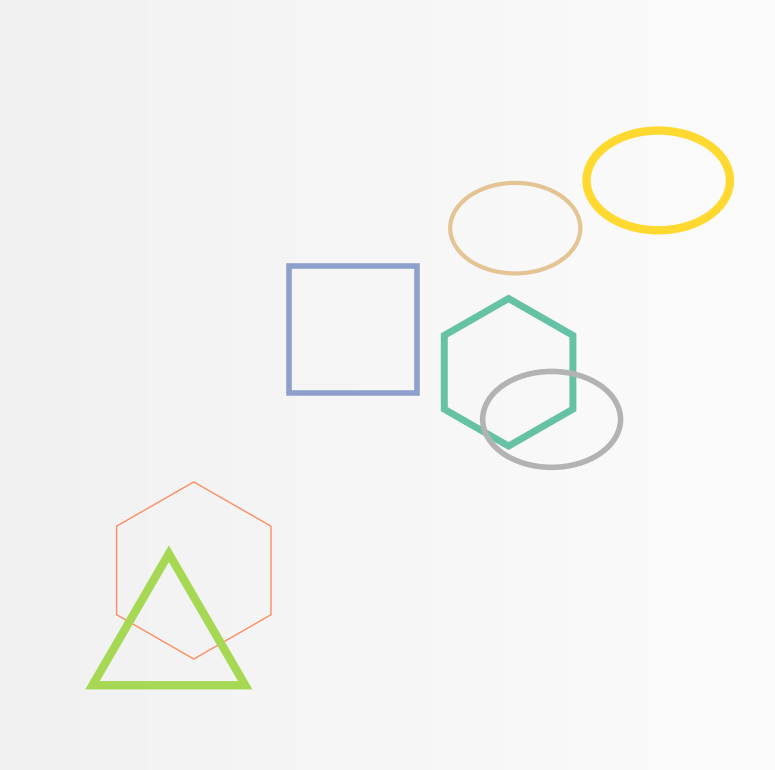[{"shape": "hexagon", "thickness": 2.5, "radius": 0.48, "center": [0.656, 0.517]}, {"shape": "hexagon", "thickness": 0.5, "radius": 0.57, "center": [0.25, 0.259]}, {"shape": "square", "thickness": 2, "radius": 0.41, "center": [0.455, 0.572]}, {"shape": "triangle", "thickness": 3, "radius": 0.57, "center": [0.218, 0.167]}, {"shape": "oval", "thickness": 3, "radius": 0.46, "center": [0.849, 0.766]}, {"shape": "oval", "thickness": 1.5, "radius": 0.42, "center": [0.665, 0.704]}, {"shape": "oval", "thickness": 2, "radius": 0.44, "center": [0.712, 0.455]}]